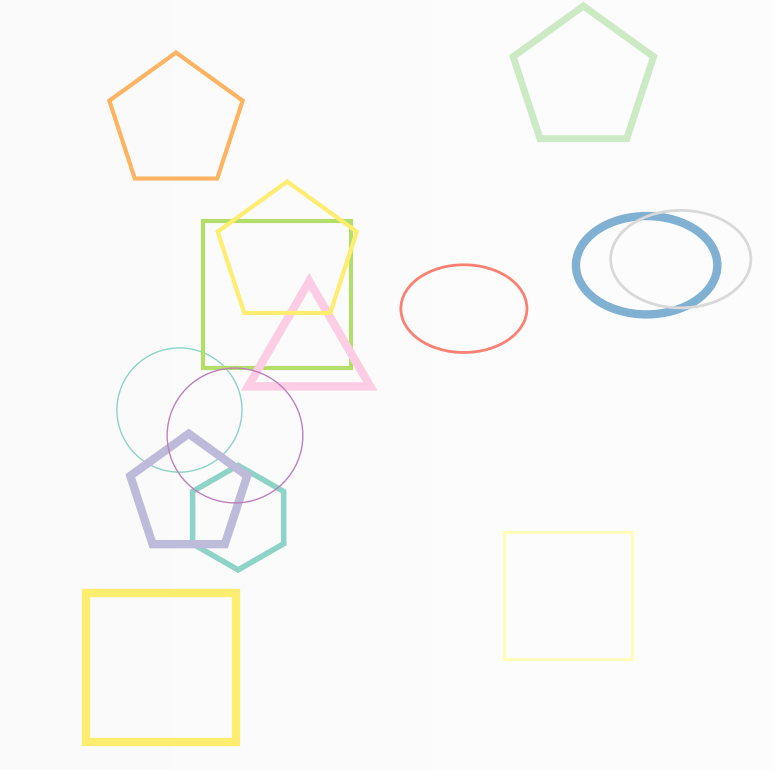[{"shape": "circle", "thickness": 0.5, "radius": 0.4, "center": [0.232, 0.467]}, {"shape": "hexagon", "thickness": 2, "radius": 0.34, "center": [0.307, 0.328]}, {"shape": "square", "thickness": 1, "radius": 0.41, "center": [0.732, 0.227]}, {"shape": "pentagon", "thickness": 3, "radius": 0.4, "center": [0.244, 0.357]}, {"shape": "oval", "thickness": 1, "radius": 0.41, "center": [0.599, 0.599]}, {"shape": "oval", "thickness": 3, "radius": 0.46, "center": [0.834, 0.656]}, {"shape": "pentagon", "thickness": 1.5, "radius": 0.45, "center": [0.227, 0.841]}, {"shape": "square", "thickness": 1.5, "radius": 0.48, "center": [0.357, 0.617]}, {"shape": "triangle", "thickness": 3, "radius": 0.45, "center": [0.399, 0.544]}, {"shape": "oval", "thickness": 1, "radius": 0.45, "center": [0.878, 0.663]}, {"shape": "circle", "thickness": 0.5, "radius": 0.44, "center": [0.303, 0.434]}, {"shape": "pentagon", "thickness": 2.5, "radius": 0.48, "center": [0.753, 0.897]}, {"shape": "square", "thickness": 3, "radius": 0.48, "center": [0.208, 0.133]}, {"shape": "pentagon", "thickness": 1.5, "radius": 0.47, "center": [0.371, 0.67]}]